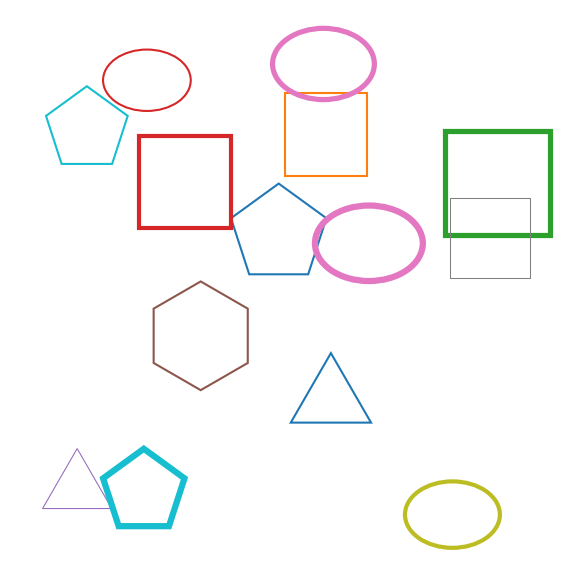[{"shape": "pentagon", "thickness": 1, "radius": 0.43, "center": [0.483, 0.594]}, {"shape": "triangle", "thickness": 1, "radius": 0.4, "center": [0.573, 0.307]}, {"shape": "square", "thickness": 1, "radius": 0.36, "center": [0.564, 0.766]}, {"shape": "square", "thickness": 2.5, "radius": 0.45, "center": [0.861, 0.683]}, {"shape": "oval", "thickness": 1, "radius": 0.38, "center": [0.254, 0.86]}, {"shape": "square", "thickness": 2, "radius": 0.4, "center": [0.32, 0.684]}, {"shape": "triangle", "thickness": 0.5, "radius": 0.35, "center": [0.134, 0.153]}, {"shape": "hexagon", "thickness": 1, "radius": 0.47, "center": [0.348, 0.418]}, {"shape": "oval", "thickness": 2.5, "radius": 0.44, "center": [0.56, 0.888]}, {"shape": "oval", "thickness": 3, "radius": 0.47, "center": [0.639, 0.578]}, {"shape": "square", "thickness": 0.5, "radius": 0.35, "center": [0.849, 0.587]}, {"shape": "oval", "thickness": 2, "radius": 0.41, "center": [0.783, 0.108]}, {"shape": "pentagon", "thickness": 3, "radius": 0.37, "center": [0.249, 0.148]}, {"shape": "pentagon", "thickness": 1, "radius": 0.37, "center": [0.15, 0.775]}]